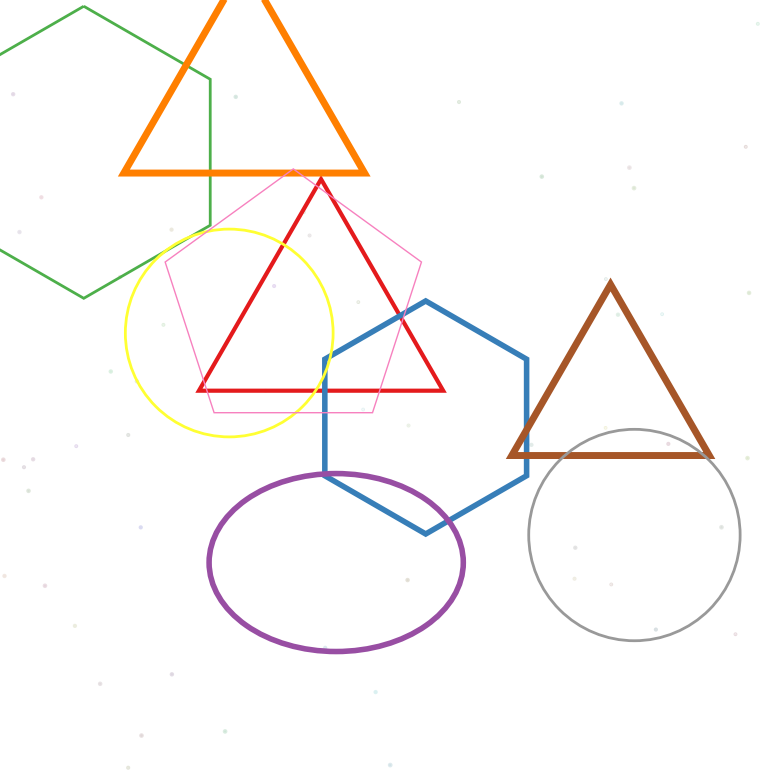[{"shape": "triangle", "thickness": 1.5, "radius": 0.92, "center": [0.417, 0.584]}, {"shape": "hexagon", "thickness": 2, "radius": 0.76, "center": [0.553, 0.458]}, {"shape": "hexagon", "thickness": 1, "radius": 0.95, "center": [0.109, 0.802]}, {"shape": "oval", "thickness": 2, "radius": 0.83, "center": [0.437, 0.269]}, {"shape": "triangle", "thickness": 2.5, "radius": 0.9, "center": [0.317, 0.866]}, {"shape": "circle", "thickness": 1, "radius": 0.67, "center": [0.298, 0.568]}, {"shape": "triangle", "thickness": 2.5, "radius": 0.74, "center": [0.793, 0.482]}, {"shape": "pentagon", "thickness": 0.5, "radius": 0.88, "center": [0.381, 0.606]}, {"shape": "circle", "thickness": 1, "radius": 0.69, "center": [0.824, 0.305]}]